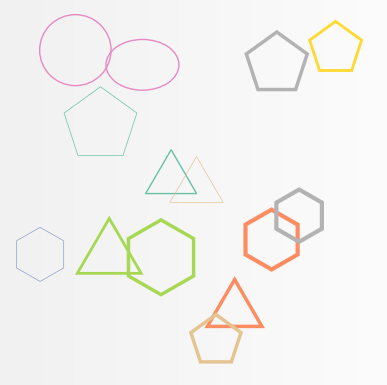[{"shape": "triangle", "thickness": 1, "radius": 0.38, "center": [0.442, 0.535]}, {"shape": "pentagon", "thickness": 0.5, "radius": 0.49, "center": [0.259, 0.676]}, {"shape": "triangle", "thickness": 2.5, "radius": 0.41, "center": [0.606, 0.193]}, {"shape": "hexagon", "thickness": 3, "radius": 0.39, "center": [0.701, 0.378]}, {"shape": "hexagon", "thickness": 0.5, "radius": 0.35, "center": [0.104, 0.339]}, {"shape": "oval", "thickness": 1, "radius": 0.47, "center": [0.368, 0.832]}, {"shape": "circle", "thickness": 1, "radius": 0.46, "center": [0.195, 0.87]}, {"shape": "hexagon", "thickness": 2.5, "radius": 0.49, "center": [0.416, 0.332]}, {"shape": "triangle", "thickness": 2, "radius": 0.48, "center": [0.282, 0.338]}, {"shape": "pentagon", "thickness": 2, "radius": 0.35, "center": [0.866, 0.874]}, {"shape": "pentagon", "thickness": 2.5, "radius": 0.34, "center": [0.557, 0.115]}, {"shape": "triangle", "thickness": 0.5, "radius": 0.4, "center": [0.507, 0.514]}, {"shape": "hexagon", "thickness": 3, "radius": 0.34, "center": [0.772, 0.44]}, {"shape": "pentagon", "thickness": 2.5, "radius": 0.41, "center": [0.714, 0.834]}]